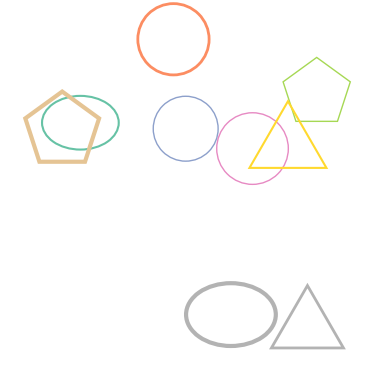[{"shape": "oval", "thickness": 1.5, "radius": 0.5, "center": [0.209, 0.681]}, {"shape": "circle", "thickness": 2, "radius": 0.46, "center": [0.451, 0.898]}, {"shape": "circle", "thickness": 1, "radius": 0.42, "center": [0.482, 0.666]}, {"shape": "circle", "thickness": 1, "radius": 0.47, "center": [0.656, 0.614]}, {"shape": "pentagon", "thickness": 1, "radius": 0.46, "center": [0.823, 0.759]}, {"shape": "triangle", "thickness": 1.5, "radius": 0.58, "center": [0.748, 0.622]}, {"shape": "pentagon", "thickness": 3, "radius": 0.5, "center": [0.162, 0.661]}, {"shape": "oval", "thickness": 3, "radius": 0.58, "center": [0.6, 0.183]}, {"shape": "triangle", "thickness": 2, "radius": 0.54, "center": [0.799, 0.15]}]